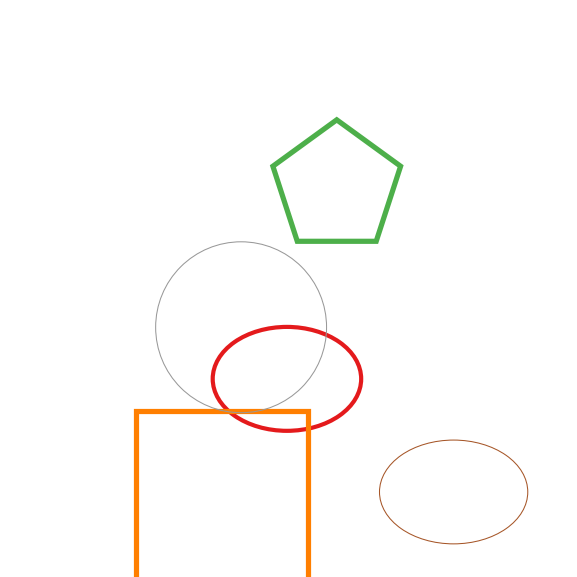[{"shape": "oval", "thickness": 2, "radius": 0.64, "center": [0.497, 0.343]}, {"shape": "pentagon", "thickness": 2.5, "radius": 0.58, "center": [0.583, 0.675]}, {"shape": "square", "thickness": 2.5, "radius": 0.75, "center": [0.385, 0.137]}, {"shape": "oval", "thickness": 0.5, "radius": 0.64, "center": [0.786, 0.147]}, {"shape": "circle", "thickness": 0.5, "radius": 0.74, "center": [0.417, 0.432]}]